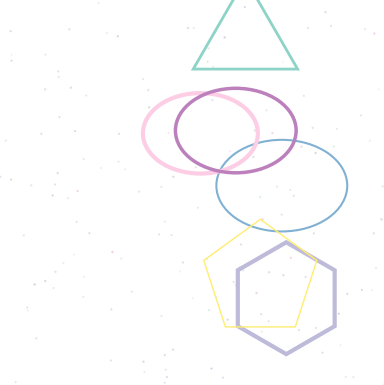[{"shape": "triangle", "thickness": 2, "radius": 0.78, "center": [0.637, 0.899]}, {"shape": "hexagon", "thickness": 3, "radius": 0.73, "center": [0.743, 0.225]}, {"shape": "oval", "thickness": 1.5, "radius": 0.85, "center": [0.732, 0.518]}, {"shape": "oval", "thickness": 3, "radius": 0.75, "center": [0.52, 0.654]}, {"shape": "oval", "thickness": 2.5, "radius": 0.78, "center": [0.612, 0.661]}, {"shape": "pentagon", "thickness": 1, "radius": 0.77, "center": [0.676, 0.276]}]